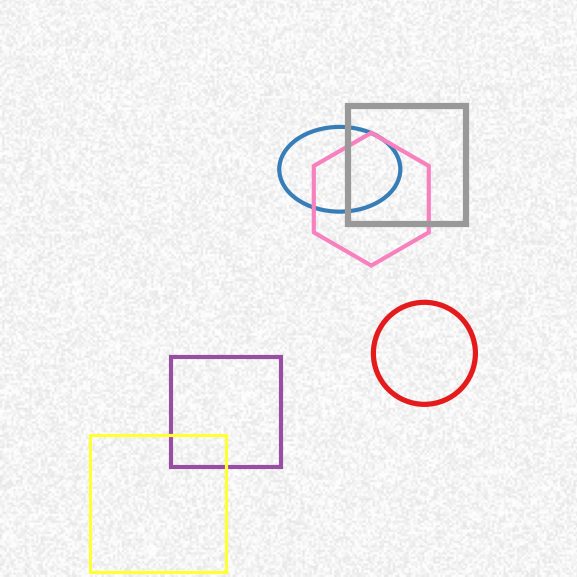[{"shape": "circle", "thickness": 2.5, "radius": 0.44, "center": [0.735, 0.387]}, {"shape": "oval", "thickness": 2, "radius": 0.52, "center": [0.588, 0.706]}, {"shape": "square", "thickness": 2, "radius": 0.48, "center": [0.391, 0.286]}, {"shape": "square", "thickness": 1.5, "radius": 0.59, "center": [0.273, 0.127]}, {"shape": "hexagon", "thickness": 2, "radius": 0.57, "center": [0.643, 0.654]}, {"shape": "square", "thickness": 3, "radius": 0.51, "center": [0.705, 0.713]}]